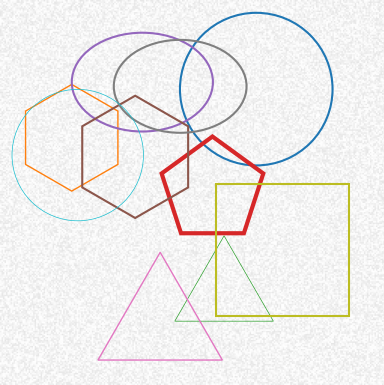[{"shape": "circle", "thickness": 1.5, "radius": 0.99, "center": [0.666, 0.769]}, {"shape": "hexagon", "thickness": 1, "radius": 0.69, "center": [0.186, 0.642]}, {"shape": "triangle", "thickness": 0.5, "radius": 0.74, "center": [0.582, 0.24]}, {"shape": "pentagon", "thickness": 3, "radius": 0.69, "center": [0.552, 0.506]}, {"shape": "oval", "thickness": 1.5, "radius": 0.92, "center": [0.37, 0.787]}, {"shape": "hexagon", "thickness": 1.5, "radius": 0.79, "center": [0.351, 0.593]}, {"shape": "triangle", "thickness": 1, "radius": 0.93, "center": [0.416, 0.158]}, {"shape": "oval", "thickness": 1.5, "radius": 0.86, "center": [0.468, 0.776]}, {"shape": "square", "thickness": 1.5, "radius": 0.86, "center": [0.734, 0.351]}, {"shape": "circle", "thickness": 0.5, "radius": 0.85, "center": [0.202, 0.597]}]